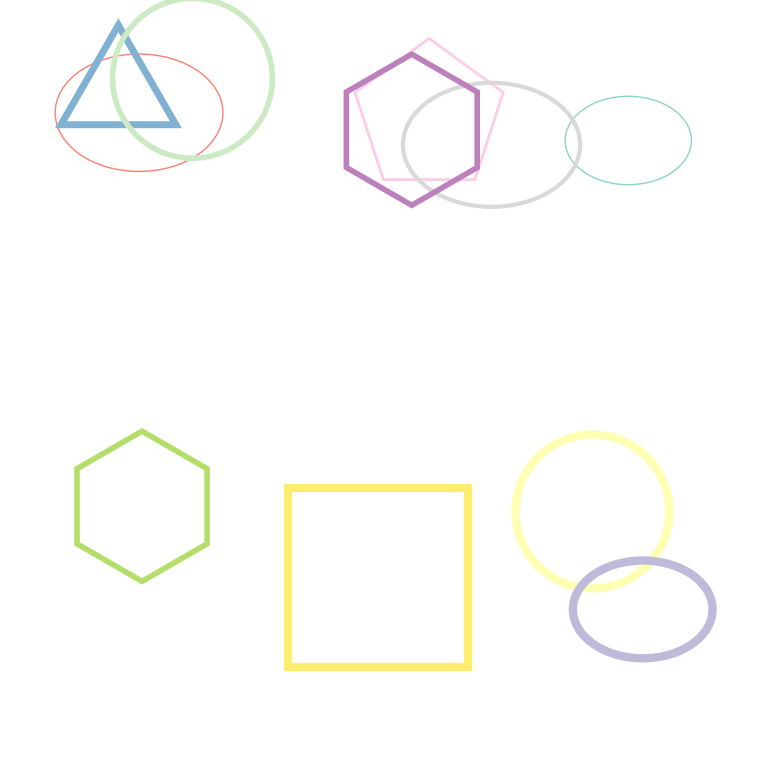[{"shape": "oval", "thickness": 0.5, "radius": 0.41, "center": [0.816, 0.818]}, {"shape": "circle", "thickness": 3, "radius": 0.5, "center": [0.769, 0.336]}, {"shape": "oval", "thickness": 3, "radius": 0.45, "center": [0.835, 0.209]}, {"shape": "oval", "thickness": 0.5, "radius": 0.54, "center": [0.181, 0.854]}, {"shape": "triangle", "thickness": 2.5, "radius": 0.43, "center": [0.154, 0.881]}, {"shape": "hexagon", "thickness": 2, "radius": 0.49, "center": [0.184, 0.343]}, {"shape": "pentagon", "thickness": 1, "radius": 0.51, "center": [0.557, 0.849]}, {"shape": "oval", "thickness": 1.5, "radius": 0.58, "center": [0.638, 0.812]}, {"shape": "hexagon", "thickness": 2, "radius": 0.49, "center": [0.535, 0.831]}, {"shape": "circle", "thickness": 2, "radius": 0.52, "center": [0.25, 0.898]}, {"shape": "square", "thickness": 3, "radius": 0.58, "center": [0.491, 0.25]}]